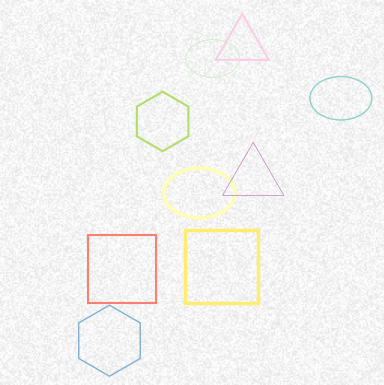[{"shape": "oval", "thickness": 1, "radius": 0.4, "center": [0.885, 0.745]}, {"shape": "oval", "thickness": 2.5, "radius": 0.46, "center": [0.518, 0.499]}, {"shape": "square", "thickness": 1.5, "radius": 0.44, "center": [0.317, 0.302]}, {"shape": "hexagon", "thickness": 1, "radius": 0.46, "center": [0.284, 0.115]}, {"shape": "hexagon", "thickness": 1.5, "radius": 0.39, "center": [0.422, 0.684]}, {"shape": "triangle", "thickness": 1.5, "radius": 0.4, "center": [0.629, 0.884]}, {"shape": "triangle", "thickness": 0.5, "radius": 0.46, "center": [0.658, 0.538]}, {"shape": "oval", "thickness": 0.5, "radius": 0.35, "center": [0.553, 0.848]}, {"shape": "square", "thickness": 2.5, "radius": 0.47, "center": [0.576, 0.309]}]